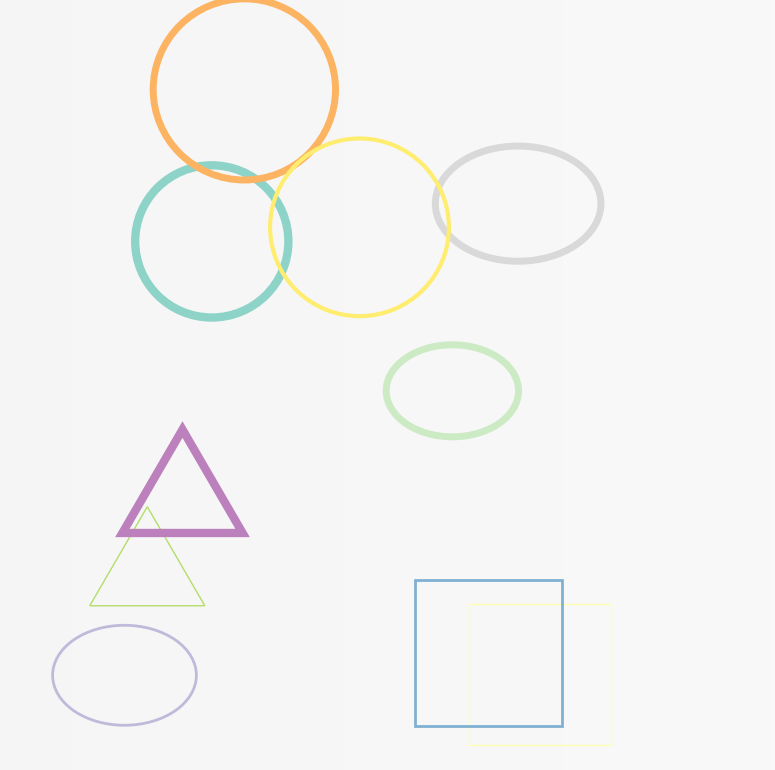[{"shape": "circle", "thickness": 3, "radius": 0.49, "center": [0.273, 0.686]}, {"shape": "square", "thickness": 0.5, "radius": 0.46, "center": [0.696, 0.124]}, {"shape": "oval", "thickness": 1, "radius": 0.46, "center": [0.161, 0.123]}, {"shape": "square", "thickness": 1, "radius": 0.47, "center": [0.631, 0.152]}, {"shape": "circle", "thickness": 2.5, "radius": 0.59, "center": [0.315, 0.884]}, {"shape": "triangle", "thickness": 0.5, "radius": 0.43, "center": [0.19, 0.256]}, {"shape": "oval", "thickness": 2.5, "radius": 0.53, "center": [0.669, 0.736]}, {"shape": "triangle", "thickness": 3, "radius": 0.45, "center": [0.235, 0.353]}, {"shape": "oval", "thickness": 2.5, "radius": 0.43, "center": [0.584, 0.492]}, {"shape": "circle", "thickness": 1.5, "radius": 0.58, "center": [0.464, 0.705]}]